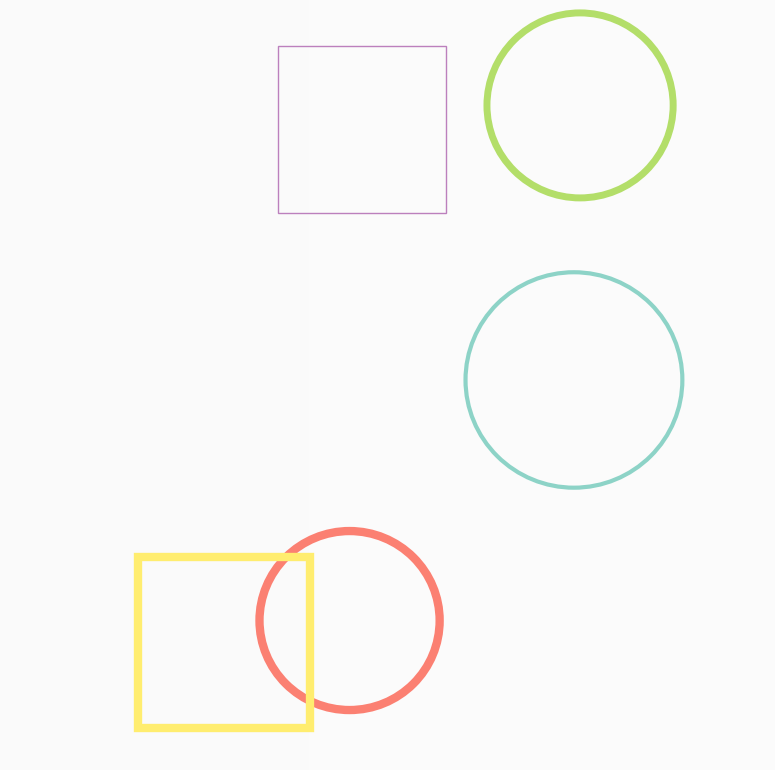[{"shape": "circle", "thickness": 1.5, "radius": 0.7, "center": [0.741, 0.507]}, {"shape": "circle", "thickness": 3, "radius": 0.58, "center": [0.451, 0.194]}, {"shape": "circle", "thickness": 2.5, "radius": 0.6, "center": [0.748, 0.863]}, {"shape": "square", "thickness": 0.5, "radius": 0.54, "center": [0.468, 0.832]}, {"shape": "square", "thickness": 3, "radius": 0.56, "center": [0.289, 0.165]}]